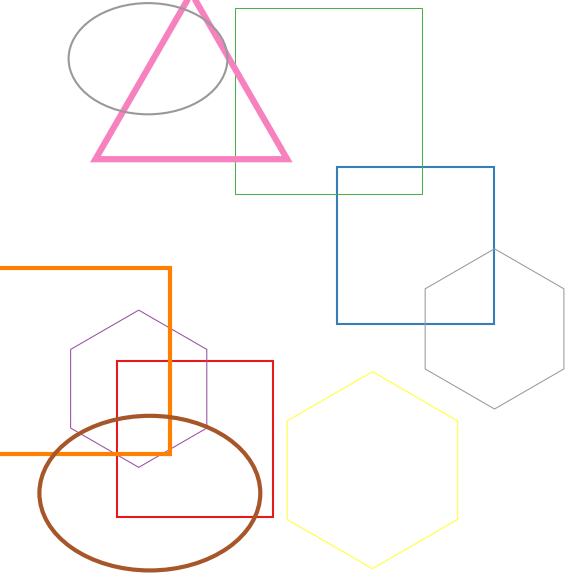[{"shape": "square", "thickness": 1, "radius": 0.67, "center": [0.337, 0.239]}, {"shape": "square", "thickness": 1, "radius": 0.68, "center": [0.719, 0.573]}, {"shape": "square", "thickness": 0.5, "radius": 0.81, "center": [0.568, 0.824]}, {"shape": "hexagon", "thickness": 0.5, "radius": 0.68, "center": [0.24, 0.326]}, {"shape": "square", "thickness": 2, "radius": 0.81, "center": [0.134, 0.374]}, {"shape": "hexagon", "thickness": 0.5, "radius": 0.85, "center": [0.645, 0.185]}, {"shape": "oval", "thickness": 2, "radius": 0.96, "center": [0.259, 0.145]}, {"shape": "triangle", "thickness": 3, "radius": 0.96, "center": [0.331, 0.819]}, {"shape": "oval", "thickness": 1, "radius": 0.69, "center": [0.256, 0.897]}, {"shape": "hexagon", "thickness": 0.5, "radius": 0.69, "center": [0.856, 0.43]}]